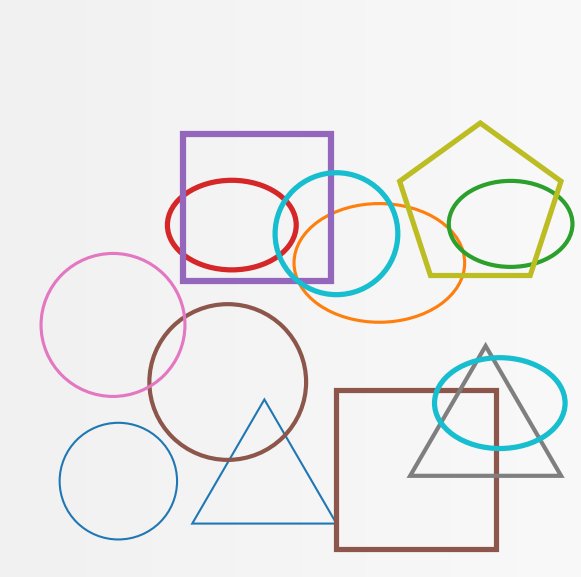[{"shape": "triangle", "thickness": 1, "radius": 0.72, "center": [0.455, 0.164]}, {"shape": "circle", "thickness": 1, "radius": 0.51, "center": [0.204, 0.166]}, {"shape": "oval", "thickness": 1.5, "radius": 0.73, "center": [0.653, 0.544]}, {"shape": "oval", "thickness": 2, "radius": 0.53, "center": [0.878, 0.611]}, {"shape": "oval", "thickness": 2.5, "radius": 0.55, "center": [0.399, 0.609]}, {"shape": "square", "thickness": 3, "radius": 0.64, "center": [0.443, 0.64]}, {"shape": "circle", "thickness": 2, "radius": 0.67, "center": [0.392, 0.338]}, {"shape": "square", "thickness": 2.5, "radius": 0.69, "center": [0.716, 0.186]}, {"shape": "circle", "thickness": 1.5, "radius": 0.62, "center": [0.194, 0.436]}, {"shape": "triangle", "thickness": 2, "radius": 0.75, "center": [0.835, 0.25]}, {"shape": "pentagon", "thickness": 2.5, "radius": 0.73, "center": [0.826, 0.64]}, {"shape": "oval", "thickness": 2.5, "radius": 0.56, "center": [0.86, 0.301]}, {"shape": "circle", "thickness": 2.5, "radius": 0.53, "center": [0.579, 0.594]}]